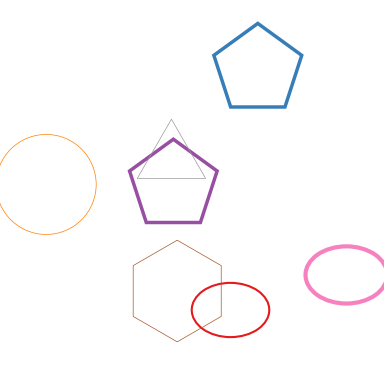[{"shape": "oval", "thickness": 1.5, "radius": 0.5, "center": [0.599, 0.195]}, {"shape": "pentagon", "thickness": 2.5, "radius": 0.6, "center": [0.67, 0.819]}, {"shape": "pentagon", "thickness": 2.5, "radius": 0.6, "center": [0.45, 0.519]}, {"shape": "circle", "thickness": 0.5, "radius": 0.65, "center": [0.12, 0.521]}, {"shape": "hexagon", "thickness": 0.5, "radius": 0.66, "center": [0.46, 0.244]}, {"shape": "oval", "thickness": 3, "radius": 0.53, "center": [0.9, 0.286]}, {"shape": "triangle", "thickness": 0.5, "radius": 0.51, "center": [0.445, 0.588]}]